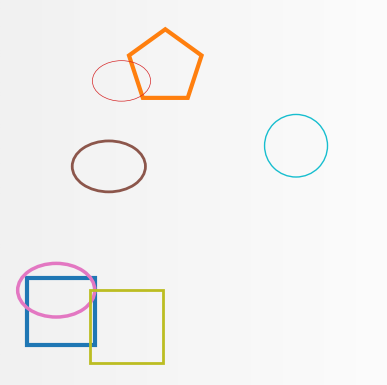[{"shape": "square", "thickness": 3, "radius": 0.43, "center": [0.157, 0.19]}, {"shape": "pentagon", "thickness": 3, "radius": 0.49, "center": [0.427, 0.825]}, {"shape": "oval", "thickness": 0.5, "radius": 0.38, "center": [0.314, 0.79]}, {"shape": "oval", "thickness": 2, "radius": 0.47, "center": [0.281, 0.568]}, {"shape": "oval", "thickness": 2.5, "radius": 0.5, "center": [0.145, 0.246]}, {"shape": "square", "thickness": 2, "radius": 0.47, "center": [0.326, 0.153]}, {"shape": "circle", "thickness": 1, "radius": 0.41, "center": [0.764, 0.621]}]